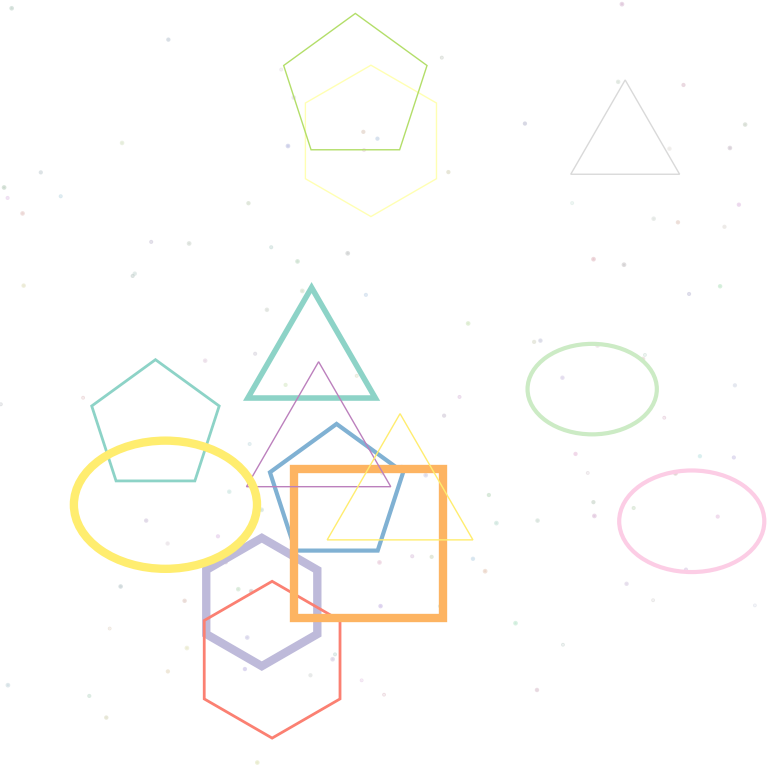[{"shape": "triangle", "thickness": 2, "radius": 0.48, "center": [0.405, 0.531]}, {"shape": "pentagon", "thickness": 1, "radius": 0.44, "center": [0.202, 0.446]}, {"shape": "hexagon", "thickness": 0.5, "radius": 0.49, "center": [0.482, 0.817]}, {"shape": "hexagon", "thickness": 3, "radius": 0.42, "center": [0.34, 0.218]}, {"shape": "hexagon", "thickness": 1, "radius": 0.51, "center": [0.353, 0.143]}, {"shape": "pentagon", "thickness": 1.5, "radius": 0.45, "center": [0.437, 0.359]}, {"shape": "square", "thickness": 3, "radius": 0.48, "center": [0.479, 0.294]}, {"shape": "pentagon", "thickness": 0.5, "radius": 0.49, "center": [0.461, 0.885]}, {"shape": "oval", "thickness": 1.5, "radius": 0.47, "center": [0.898, 0.323]}, {"shape": "triangle", "thickness": 0.5, "radius": 0.41, "center": [0.812, 0.815]}, {"shape": "triangle", "thickness": 0.5, "radius": 0.54, "center": [0.414, 0.422]}, {"shape": "oval", "thickness": 1.5, "radius": 0.42, "center": [0.769, 0.495]}, {"shape": "oval", "thickness": 3, "radius": 0.59, "center": [0.215, 0.345]}, {"shape": "triangle", "thickness": 0.5, "radius": 0.55, "center": [0.52, 0.353]}]